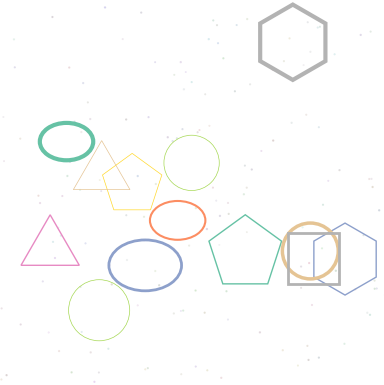[{"shape": "pentagon", "thickness": 1, "radius": 0.5, "center": [0.637, 0.343]}, {"shape": "oval", "thickness": 3, "radius": 0.35, "center": [0.173, 0.632]}, {"shape": "oval", "thickness": 1.5, "radius": 0.36, "center": [0.461, 0.428]}, {"shape": "hexagon", "thickness": 1, "radius": 0.47, "center": [0.896, 0.327]}, {"shape": "oval", "thickness": 2, "radius": 0.47, "center": [0.377, 0.311]}, {"shape": "triangle", "thickness": 1, "radius": 0.44, "center": [0.13, 0.355]}, {"shape": "circle", "thickness": 0.5, "radius": 0.4, "center": [0.258, 0.194]}, {"shape": "circle", "thickness": 0.5, "radius": 0.36, "center": [0.498, 0.577]}, {"shape": "pentagon", "thickness": 0.5, "radius": 0.41, "center": [0.343, 0.521]}, {"shape": "triangle", "thickness": 0.5, "radius": 0.42, "center": [0.264, 0.55]}, {"shape": "circle", "thickness": 2.5, "radius": 0.36, "center": [0.806, 0.348]}, {"shape": "hexagon", "thickness": 3, "radius": 0.49, "center": [0.761, 0.89]}, {"shape": "square", "thickness": 2, "radius": 0.33, "center": [0.814, 0.329]}]